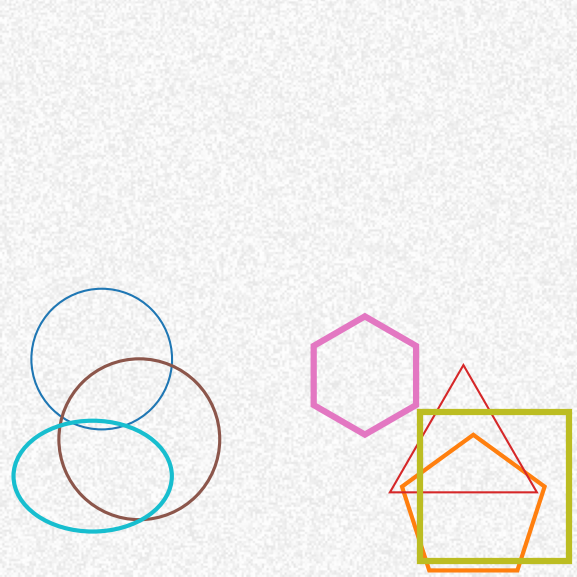[{"shape": "circle", "thickness": 1, "radius": 0.61, "center": [0.176, 0.377]}, {"shape": "pentagon", "thickness": 2, "radius": 0.65, "center": [0.82, 0.116]}, {"shape": "triangle", "thickness": 1, "radius": 0.73, "center": [0.802, 0.22]}, {"shape": "circle", "thickness": 1.5, "radius": 0.7, "center": [0.241, 0.239]}, {"shape": "hexagon", "thickness": 3, "radius": 0.51, "center": [0.632, 0.349]}, {"shape": "square", "thickness": 3, "radius": 0.64, "center": [0.856, 0.156]}, {"shape": "oval", "thickness": 2, "radius": 0.69, "center": [0.16, 0.175]}]